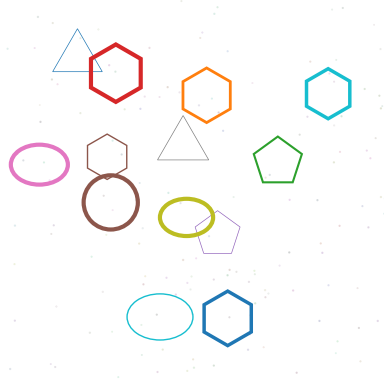[{"shape": "triangle", "thickness": 0.5, "radius": 0.37, "center": [0.201, 0.851]}, {"shape": "hexagon", "thickness": 2.5, "radius": 0.35, "center": [0.591, 0.173]}, {"shape": "hexagon", "thickness": 2, "radius": 0.35, "center": [0.537, 0.753]}, {"shape": "pentagon", "thickness": 1.5, "radius": 0.33, "center": [0.722, 0.58]}, {"shape": "hexagon", "thickness": 3, "radius": 0.37, "center": [0.301, 0.81]}, {"shape": "pentagon", "thickness": 0.5, "radius": 0.31, "center": [0.565, 0.391]}, {"shape": "hexagon", "thickness": 1, "radius": 0.29, "center": [0.278, 0.593]}, {"shape": "circle", "thickness": 3, "radius": 0.35, "center": [0.288, 0.474]}, {"shape": "oval", "thickness": 3, "radius": 0.37, "center": [0.102, 0.572]}, {"shape": "triangle", "thickness": 0.5, "radius": 0.38, "center": [0.476, 0.623]}, {"shape": "oval", "thickness": 3, "radius": 0.35, "center": [0.484, 0.435]}, {"shape": "oval", "thickness": 1, "radius": 0.43, "center": [0.416, 0.177]}, {"shape": "hexagon", "thickness": 2.5, "radius": 0.32, "center": [0.852, 0.757]}]